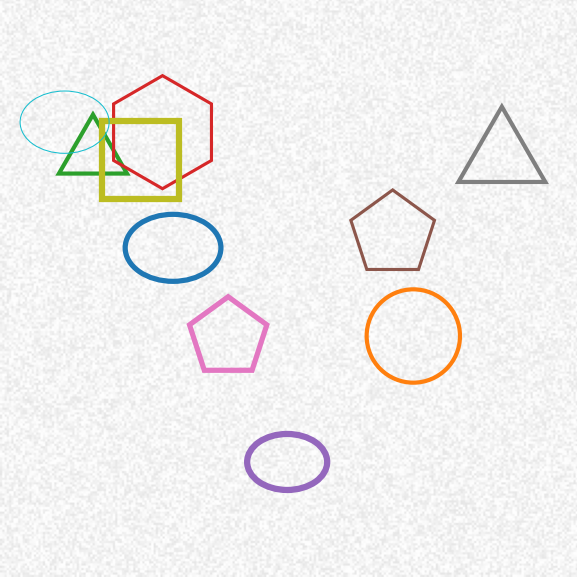[{"shape": "oval", "thickness": 2.5, "radius": 0.41, "center": [0.3, 0.57]}, {"shape": "circle", "thickness": 2, "radius": 0.4, "center": [0.716, 0.417]}, {"shape": "triangle", "thickness": 2, "radius": 0.34, "center": [0.161, 0.733]}, {"shape": "hexagon", "thickness": 1.5, "radius": 0.49, "center": [0.281, 0.77]}, {"shape": "oval", "thickness": 3, "radius": 0.35, "center": [0.497, 0.199]}, {"shape": "pentagon", "thickness": 1.5, "radius": 0.38, "center": [0.68, 0.594]}, {"shape": "pentagon", "thickness": 2.5, "radius": 0.35, "center": [0.395, 0.415]}, {"shape": "triangle", "thickness": 2, "radius": 0.43, "center": [0.869, 0.727]}, {"shape": "square", "thickness": 3, "radius": 0.33, "center": [0.243, 0.722]}, {"shape": "oval", "thickness": 0.5, "radius": 0.39, "center": [0.112, 0.788]}]